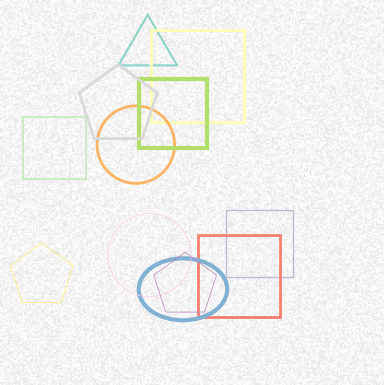[{"shape": "triangle", "thickness": 1.5, "radius": 0.44, "center": [0.384, 0.874]}, {"shape": "square", "thickness": 2, "radius": 0.6, "center": [0.513, 0.803]}, {"shape": "square", "thickness": 1, "radius": 0.43, "center": [0.674, 0.367]}, {"shape": "square", "thickness": 2, "radius": 0.53, "center": [0.622, 0.282]}, {"shape": "oval", "thickness": 3, "radius": 0.57, "center": [0.475, 0.249]}, {"shape": "circle", "thickness": 2, "radius": 0.5, "center": [0.353, 0.624]}, {"shape": "square", "thickness": 3, "radius": 0.45, "center": [0.45, 0.706]}, {"shape": "circle", "thickness": 0.5, "radius": 0.54, "center": [0.389, 0.337]}, {"shape": "pentagon", "thickness": 2, "radius": 0.53, "center": [0.307, 0.726]}, {"shape": "pentagon", "thickness": 0.5, "radius": 0.43, "center": [0.481, 0.259]}, {"shape": "square", "thickness": 1.5, "radius": 0.41, "center": [0.141, 0.615]}, {"shape": "pentagon", "thickness": 0.5, "radius": 0.43, "center": [0.109, 0.283]}]